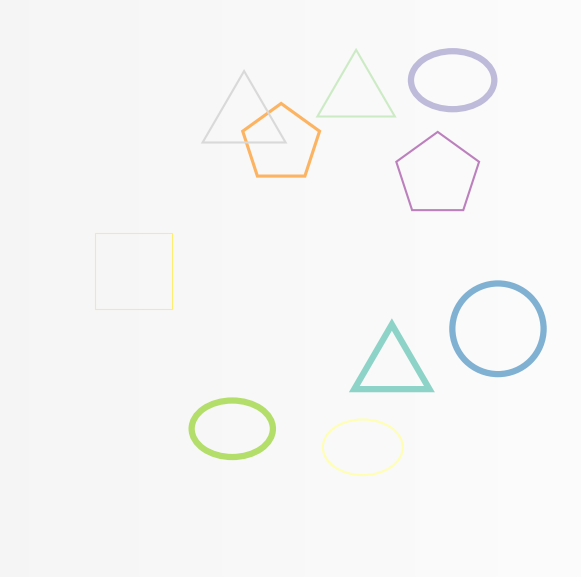[{"shape": "triangle", "thickness": 3, "radius": 0.37, "center": [0.674, 0.363]}, {"shape": "oval", "thickness": 1, "radius": 0.34, "center": [0.624, 0.225]}, {"shape": "oval", "thickness": 3, "radius": 0.36, "center": [0.779, 0.86]}, {"shape": "circle", "thickness": 3, "radius": 0.39, "center": [0.857, 0.43]}, {"shape": "pentagon", "thickness": 1.5, "radius": 0.35, "center": [0.484, 0.75]}, {"shape": "oval", "thickness": 3, "radius": 0.35, "center": [0.4, 0.257]}, {"shape": "triangle", "thickness": 1, "radius": 0.41, "center": [0.42, 0.794]}, {"shape": "pentagon", "thickness": 1, "radius": 0.37, "center": [0.753, 0.696]}, {"shape": "triangle", "thickness": 1, "radius": 0.38, "center": [0.613, 0.836]}, {"shape": "square", "thickness": 0.5, "radius": 0.33, "center": [0.229, 0.53]}]